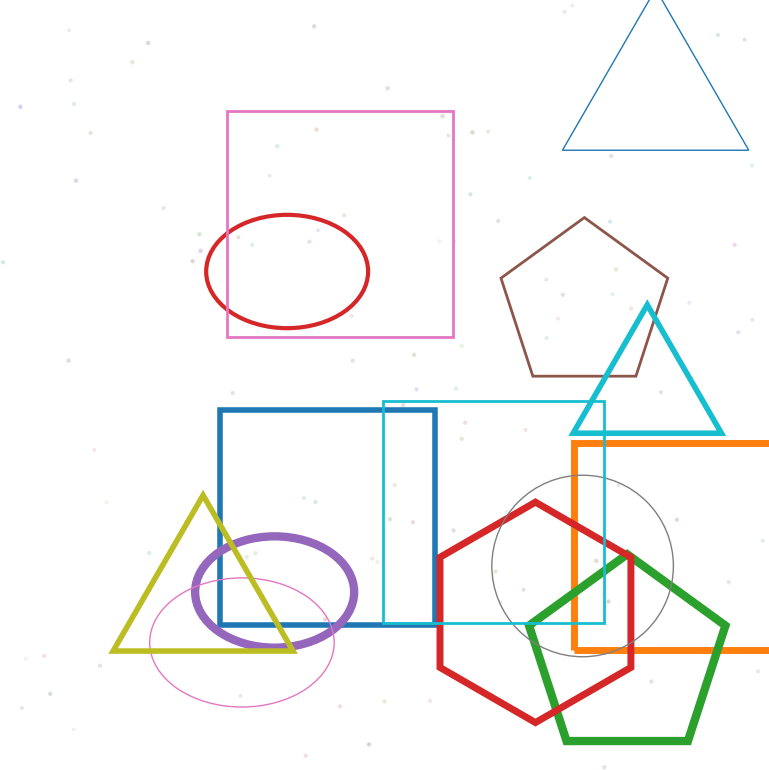[{"shape": "triangle", "thickness": 0.5, "radius": 0.7, "center": [0.851, 0.875]}, {"shape": "square", "thickness": 2, "radius": 0.7, "center": [0.425, 0.328]}, {"shape": "square", "thickness": 2.5, "radius": 0.67, "center": [0.879, 0.29]}, {"shape": "pentagon", "thickness": 3, "radius": 0.67, "center": [0.815, 0.146]}, {"shape": "oval", "thickness": 1.5, "radius": 0.53, "center": [0.373, 0.647]}, {"shape": "hexagon", "thickness": 2.5, "radius": 0.72, "center": [0.695, 0.205]}, {"shape": "oval", "thickness": 3, "radius": 0.52, "center": [0.357, 0.231]}, {"shape": "pentagon", "thickness": 1, "radius": 0.57, "center": [0.759, 0.604]}, {"shape": "square", "thickness": 1, "radius": 0.73, "center": [0.442, 0.709]}, {"shape": "oval", "thickness": 0.5, "radius": 0.6, "center": [0.314, 0.166]}, {"shape": "circle", "thickness": 0.5, "radius": 0.59, "center": [0.757, 0.265]}, {"shape": "triangle", "thickness": 2, "radius": 0.67, "center": [0.264, 0.222]}, {"shape": "triangle", "thickness": 2, "radius": 0.56, "center": [0.841, 0.493]}, {"shape": "square", "thickness": 1, "radius": 0.72, "center": [0.641, 0.335]}]